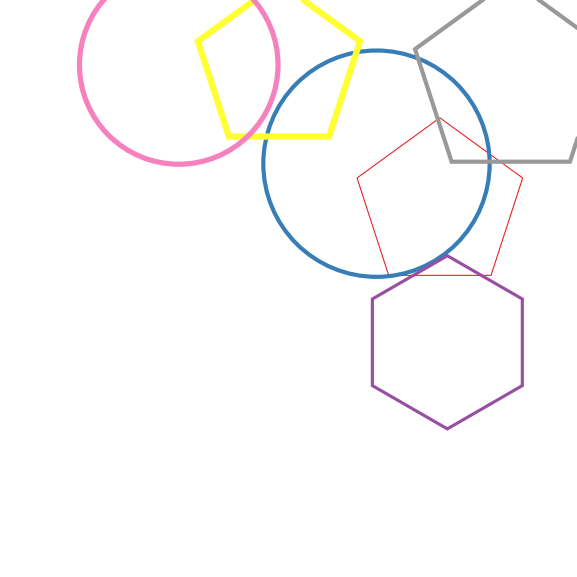[{"shape": "pentagon", "thickness": 0.5, "radius": 0.75, "center": [0.762, 0.644]}, {"shape": "circle", "thickness": 2, "radius": 0.98, "center": [0.652, 0.716]}, {"shape": "hexagon", "thickness": 1.5, "radius": 0.75, "center": [0.775, 0.406]}, {"shape": "pentagon", "thickness": 3, "radius": 0.74, "center": [0.483, 0.882]}, {"shape": "circle", "thickness": 2.5, "radius": 0.86, "center": [0.31, 0.887]}, {"shape": "pentagon", "thickness": 2, "radius": 0.87, "center": [0.884, 0.86]}]